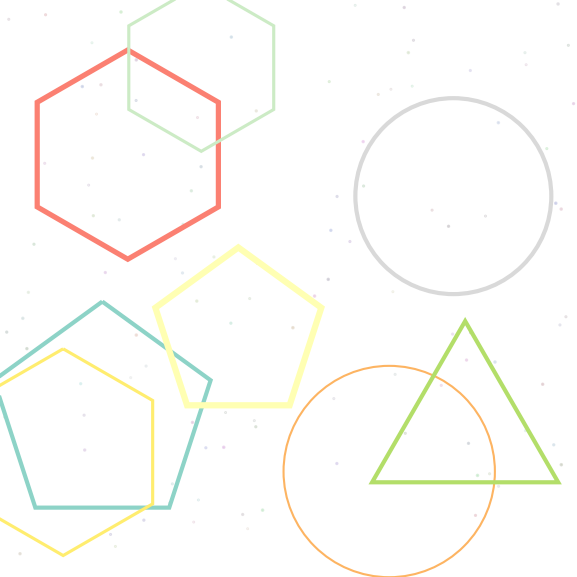[{"shape": "pentagon", "thickness": 2, "radius": 0.99, "center": [0.177, 0.28]}, {"shape": "pentagon", "thickness": 3, "radius": 0.76, "center": [0.413, 0.42]}, {"shape": "hexagon", "thickness": 2.5, "radius": 0.91, "center": [0.221, 0.731]}, {"shape": "circle", "thickness": 1, "radius": 0.91, "center": [0.674, 0.183]}, {"shape": "triangle", "thickness": 2, "radius": 0.93, "center": [0.805, 0.257]}, {"shape": "circle", "thickness": 2, "radius": 0.85, "center": [0.785, 0.659]}, {"shape": "hexagon", "thickness": 1.5, "radius": 0.72, "center": [0.348, 0.882]}, {"shape": "hexagon", "thickness": 1.5, "radius": 0.89, "center": [0.109, 0.216]}]